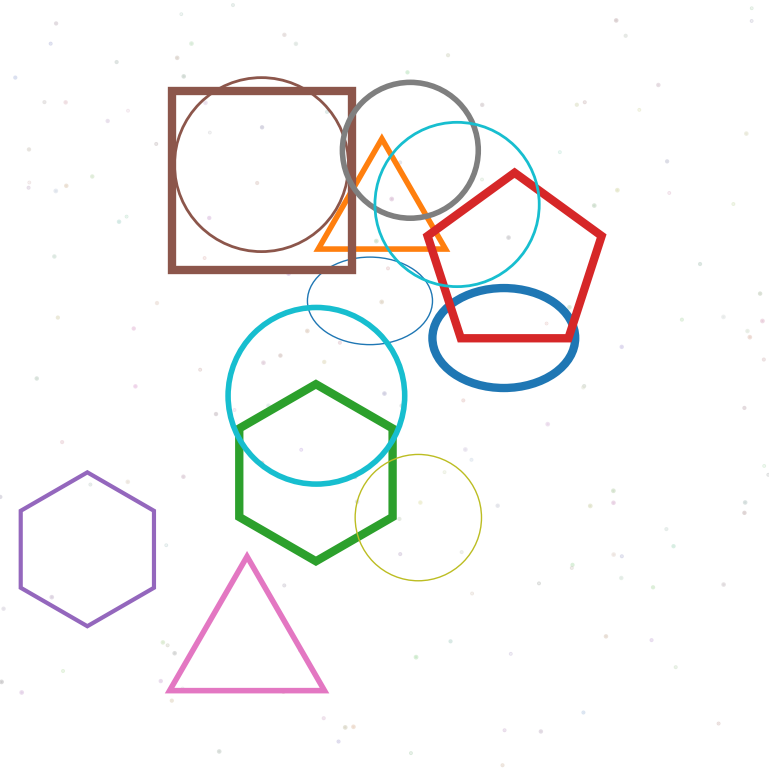[{"shape": "oval", "thickness": 3, "radius": 0.46, "center": [0.654, 0.561]}, {"shape": "oval", "thickness": 0.5, "radius": 0.41, "center": [0.48, 0.609]}, {"shape": "triangle", "thickness": 2, "radius": 0.48, "center": [0.496, 0.724]}, {"shape": "hexagon", "thickness": 3, "radius": 0.57, "center": [0.41, 0.386]}, {"shape": "pentagon", "thickness": 3, "radius": 0.59, "center": [0.668, 0.657]}, {"shape": "hexagon", "thickness": 1.5, "radius": 0.5, "center": [0.113, 0.287]}, {"shape": "circle", "thickness": 1, "radius": 0.56, "center": [0.34, 0.786]}, {"shape": "square", "thickness": 3, "radius": 0.58, "center": [0.34, 0.765]}, {"shape": "triangle", "thickness": 2, "radius": 0.58, "center": [0.321, 0.161]}, {"shape": "circle", "thickness": 2, "radius": 0.44, "center": [0.533, 0.805]}, {"shape": "circle", "thickness": 0.5, "radius": 0.41, "center": [0.543, 0.328]}, {"shape": "circle", "thickness": 2, "radius": 0.57, "center": [0.411, 0.486]}, {"shape": "circle", "thickness": 1, "radius": 0.53, "center": [0.594, 0.734]}]